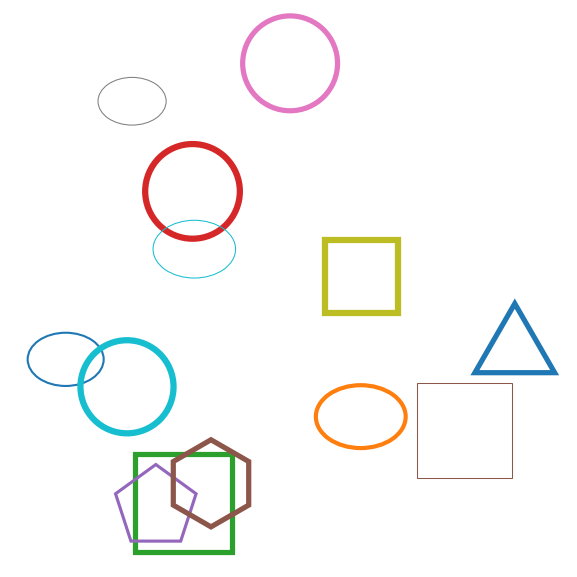[{"shape": "oval", "thickness": 1, "radius": 0.33, "center": [0.114, 0.377]}, {"shape": "triangle", "thickness": 2.5, "radius": 0.4, "center": [0.891, 0.394]}, {"shape": "oval", "thickness": 2, "radius": 0.39, "center": [0.625, 0.278]}, {"shape": "square", "thickness": 2.5, "radius": 0.42, "center": [0.318, 0.128]}, {"shape": "circle", "thickness": 3, "radius": 0.41, "center": [0.333, 0.668]}, {"shape": "pentagon", "thickness": 1.5, "radius": 0.37, "center": [0.27, 0.121]}, {"shape": "square", "thickness": 0.5, "radius": 0.41, "center": [0.804, 0.253]}, {"shape": "hexagon", "thickness": 2.5, "radius": 0.38, "center": [0.365, 0.162]}, {"shape": "circle", "thickness": 2.5, "radius": 0.41, "center": [0.502, 0.889]}, {"shape": "oval", "thickness": 0.5, "radius": 0.29, "center": [0.229, 0.824]}, {"shape": "square", "thickness": 3, "radius": 0.32, "center": [0.626, 0.52]}, {"shape": "oval", "thickness": 0.5, "radius": 0.36, "center": [0.336, 0.568]}, {"shape": "circle", "thickness": 3, "radius": 0.4, "center": [0.22, 0.329]}]